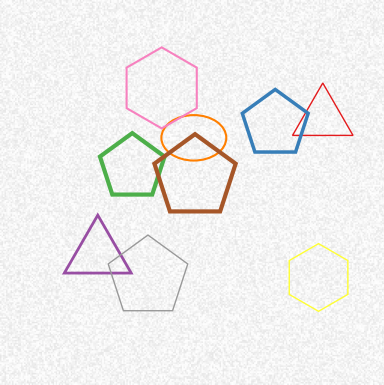[{"shape": "triangle", "thickness": 1, "radius": 0.45, "center": [0.838, 0.694]}, {"shape": "pentagon", "thickness": 2.5, "radius": 0.45, "center": [0.715, 0.678]}, {"shape": "pentagon", "thickness": 3, "radius": 0.44, "center": [0.344, 0.566]}, {"shape": "triangle", "thickness": 2, "radius": 0.5, "center": [0.254, 0.341]}, {"shape": "oval", "thickness": 1.5, "radius": 0.42, "center": [0.503, 0.642]}, {"shape": "hexagon", "thickness": 1, "radius": 0.44, "center": [0.827, 0.279]}, {"shape": "pentagon", "thickness": 3, "radius": 0.55, "center": [0.507, 0.541]}, {"shape": "hexagon", "thickness": 1.5, "radius": 0.53, "center": [0.42, 0.772]}, {"shape": "pentagon", "thickness": 1, "radius": 0.54, "center": [0.384, 0.281]}]